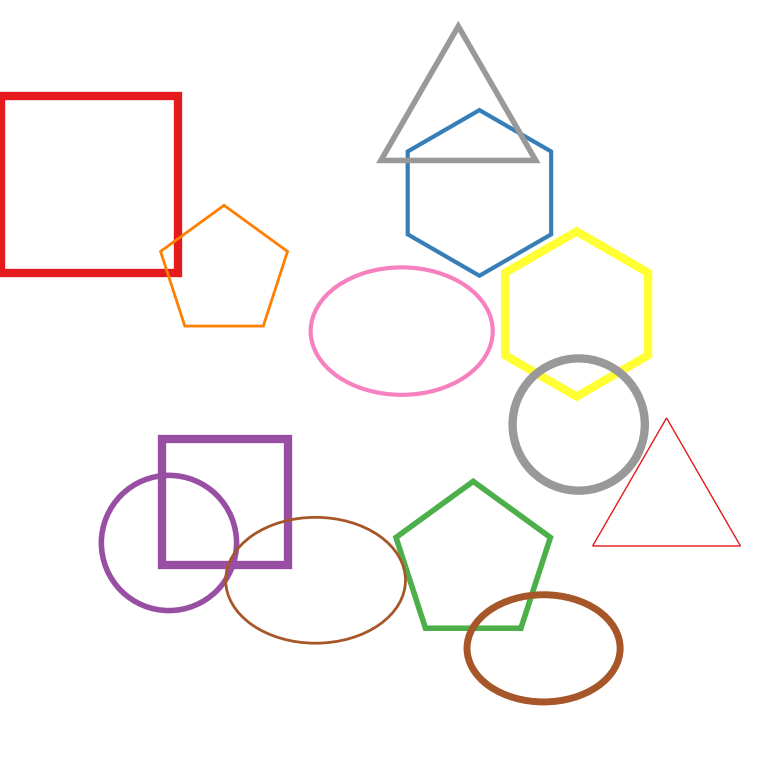[{"shape": "triangle", "thickness": 0.5, "radius": 0.55, "center": [0.866, 0.346]}, {"shape": "square", "thickness": 3, "radius": 0.57, "center": [0.116, 0.76]}, {"shape": "hexagon", "thickness": 1.5, "radius": 0.54, "center": [0.623, 0.749]}, {"shape": "pentagon", "thickness": 2, "radius": 0.53, "center": [0.615, 0.269]}, {"shape": "circle", "thickness": 2, "radius": 0.44, "center": [0.219, 0.295]}, {"shape": "square", "thickness": 3, "radius": 0.41, "center": [0.292, 0.348]}, {"shape": "pentagon", "thickness": 1, "radius": 0.43, "center": [0.291, 0.647]}, {"shape": "hexagon", "thickness": 3, "radius": 0.54, "center": [0.749, 0.592]}, {"shape": "oval", "thickness": 1, "radius": 0.58, "center": [0.41, 0.246]}, {"shape": "oval", "thickness": 2.5, "radius": 0.5, "center": [0.706, 0.158]}, {"shape": "oval", "thickness": 1.5, "radius": 0.59, "center": [0.522, 0.57]}, {"shape": "triangle", "thickness": 2, "radius": 0.58, "center": [0.595, 0.85]}, {"shape": "circle", "thickness": 3, "radius": 0.43, "center": [0.752, 0.449]}]